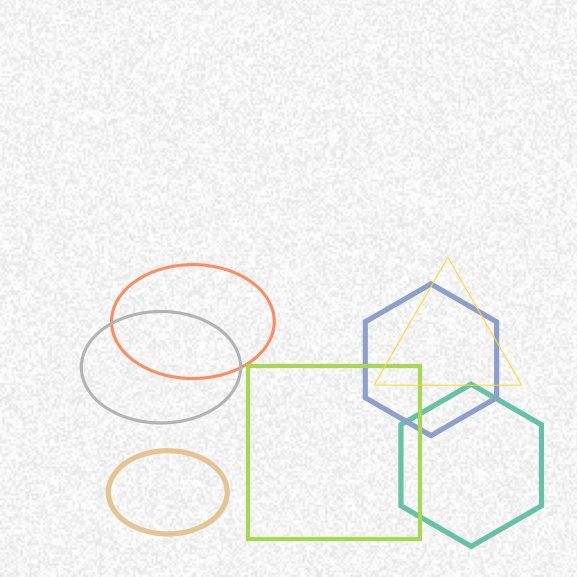[{"shape": "hexagon", "thickness": 2.5, "radius": 0.7, "center": [0.816, 0.193]}, {"shape": "oval", "thickness": 1.5, "radius": 0.7, "center": [0.334, 0.442]}, {"shape": "hexagon", "thickness": 2.5, "radius": 0.66, "center": [0.746, 0.376]}, {"shape": "square", "thickness": 2, "radius": 0.75, "center": [0.578, 0.216]}, {"shape": "triangle", "thickness": 0.5, "radius": 0.74, "center": [0.776, 0.406]}, {"shape": "oval", "thickness": 2.5, "radius": 0.51, "center": [0.291, 0.147]}, {"shape": "oval", "thickness": 1.5, "radius": 0.69, "center": [0.279, 0.363]}]